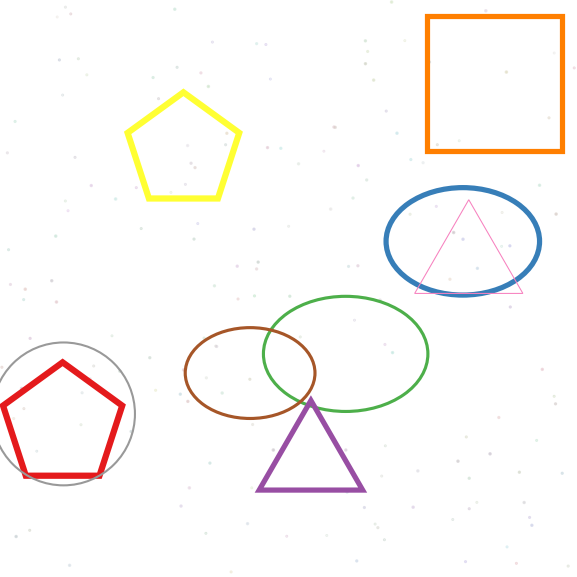[{"shape": "pentagon", "thickness": 3, "radius": 0.54, "center": [0.108, 0.263]}, {"shape": "oval", "thickness": 2.5, "radius": 0.66, "center": [0.801, 0.581]}, {"shape": "oval", "thickness": 1.5, "radius": 0.71, "center": [0.599, 0.386]}, {"shape": "triangle", "thickness": 2.5, "radius": 0.52, "center": [0.538, 0.202]}, {"shape": "square", "thickness": 2.5, "radius": 0.58, "center": [0.856, 0.855]}, {"shape": "pentagon", "thickness": 3, "radius": 0.51, "center": [0.318, 0.738]}, {"shape": "oval", "thickness": 1.5, "radius": 0.56, "center": [0.433, 0.353]}, {"shape": "triangle", "thickness": 0.5, "radius": 0.54, "center": [0.812, 0.545]}, {"shape": "circle", "thickness": 1, "radius": 0.62, "center": [0.11, 0.282]}]